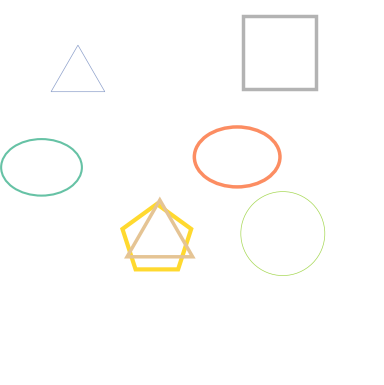[{"shape": "oval", "thickness": 1.5, "radius": 0.52, "center": [0.108, 0.565]}, {"shape": "oval", "thickness": 2.5, "radius": 0.56, "center": [0.616, 0.592]}, {"shape": "triangle", "thickness": 0.5, "radius": 0.4, "center": [0.202, 0.802]}, {"shape": "circle", "thickness": 0.5, "radius": 0.55, "center": [0.735, 0.393]}, {"shape": "pentagon", "thickness": 3, "radius": 0.47, "center": [0.407, 0.376]}, {"shape": "triangle", "thickness": 2.5, "radius": 0.49, "center": [0.415, 0.382]}, {"shape": "square", "thickness": 2.5, "radius": 0.48, "center": [0.727, 0.864]}]